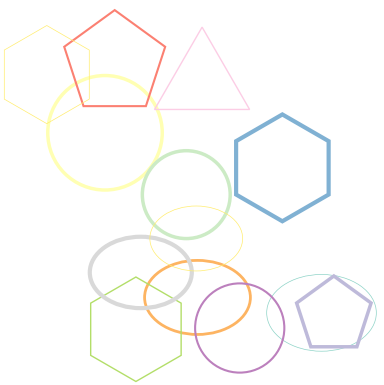[{"shape": "oval", "thickness": 0.5, "radius": 0.71, "center": [0.835, 0.187]}, {"shape": "circle", "thickness": 2.5, "radius": 0.74, "center": [0.273, 0.655]}, {"shape": "pentagon", "thickness": 2.5, "radius": 0.51, "center": [0.867, 0.181]}, {"shape": "pentagon", "thickness": 1.5, "radius": 0.69, "center": [0.298, 0.836]}, {"shape": "hexagon", "thickness": 3, "radius": 0.69, "center": [0.733, 0.564]}, {"shape": "oval", "thickness": 2, "radius": 0.69, "center": [0.513, 0.227]}, {"shape": "hexagon", "thickness": 1, "radius": 0.68, "center": [0.353, 0.145]}, {"shape": "triangle", "thickness": 1, "radius": 0.71, "center": [0.525, 0.787]}, {"shape": "oval", "thickness": 3, "radius": 0.66, "center": [0.366, 0.292]}, {"shape": "circle", "thickness": 1.5, "radius": 0.58, "center": [0.623, 0.148]}, {"shape": "circle", "thickness": 2.5, "radius": 0.57, "center": [0.484, 0.494]}, {"shape": "oval", "thickness": 0.5, "radius": 0.6, "center": [0.51, 0.381]}, {"shape": "hexagon", "thickness": 0.5, "radius": 0.64, "center": [0.122, 0.806]}]